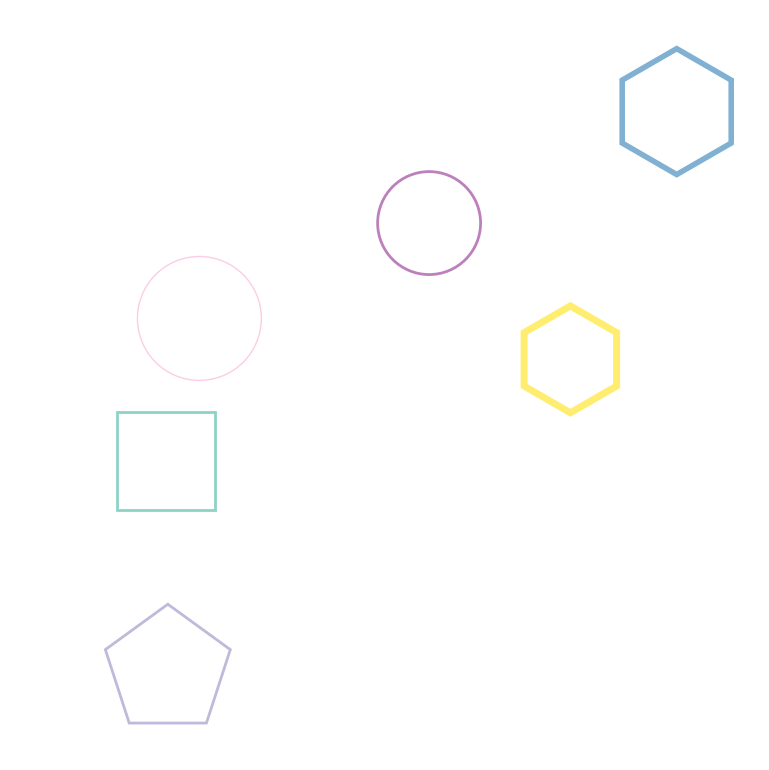[{"shape": "square", "thickness": 1, "radius": 0.32, "center": [0.216, 0.401]}, {"shape": "pentagon", "thickness": 1, "radius": 0.43, "center": [0.218, 0.13]}, {"shape": "hexagon", "thickness": 2, "radius": 0.41, "center": [0.879, 0.855]}, {"shape": "circle", "thickness": 0.5, "radius": 0.4, "center": [0.259, 0.586]}, {"shape": "circle", "thickness": 1, "radius": 0.33, "center": [0.557, 0.71]}, {"shape": "hexagon", "thickness": 2.5, "radius": 0.35, "center": [0.741, 0.533]}]